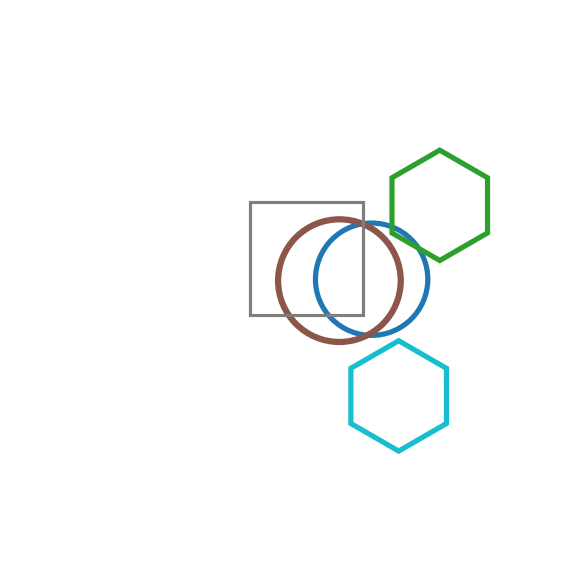[{"shape": "circle", "thickness": 2.5, "radius": 0.49, "center": [0.644, 0.516]}, {"shape": "hexagon", "thickness": 2.5, "radius": 0.48, "center": [0.762, 0.644]}, {"shape": "circle", "thickness": 3, "radius": 0.53, "center": [0.588, 0.513]}, {"shape": "square", "thickness": 1.5, "radius": 0.49, "center": [0.531, 0.552]}, {"shape": "hexagon", "thickness": 2.5, "radius": 0.48, "center": [0.69, 0.314]}]